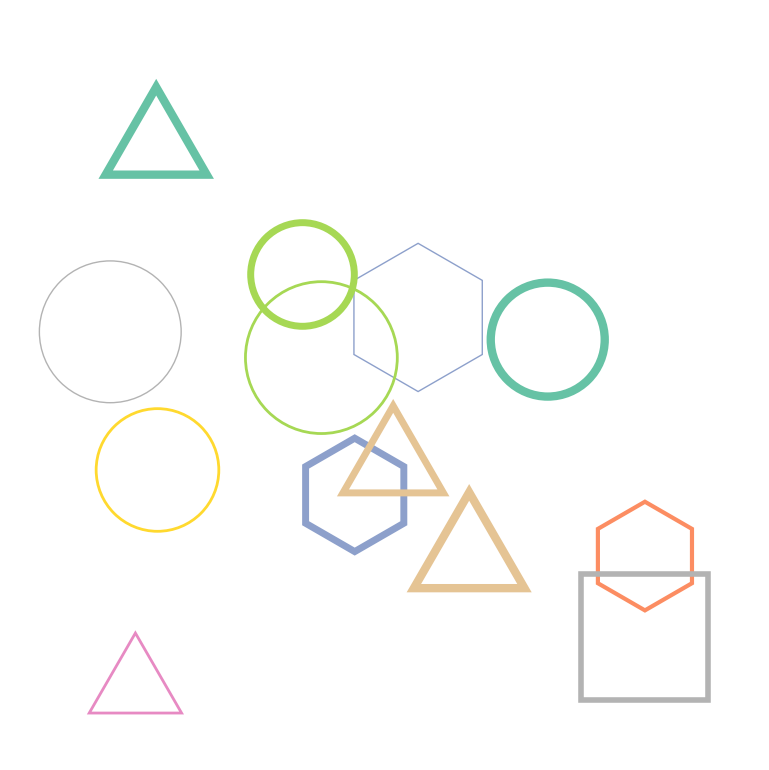[{"shape": "circle", "thickness": 3, "radius": 0.37, "center": [0.711, 0.559]}, {"shape": "triangle", "thickness": 3, "radius": 0.38, "center": [0.203, 0.811]}, {"shape": "hexagon", "thickness": 1.5, "radius": 0.35, "center": [0.838, 0.278]}, {"shape": "hexagon", "thickness": 2.5, "radius": 0.37, "center": [0.461, 0.357]}, {"shape": "hexagon", "thickness": 0.5, "radius": 0.48, "center": [0.543, 0.588]}, {"shape": "triangle", "thickness": 1, "radius": 0.35, "center": [0.176, 0.109]}, {"shape": "circle", "thickness": 2.5, "radius": 0.34, "center": [0.393, 0.644]}, {"shape": "circle", "thickness": 1, "radius": 0.49, "center": [0.417, 0.536]}, {"shape": "circle", "thickness": 1, "radius": 0.4, "center": [0.205, 0.39]}, {"shape": "triangle", "thickness": 2.5, "radius": 0.38, "center": [0.511, 0.398]}, {"shape": "triangle", "thickness": 3, "radius": 0.41, "center": [0.609, 0.278]}, {"shape": "square", "thickness": 2, "radius": 0.41, "center": [0.837, 0.173]}, {"shape": "circle", "thickness": 0.5, "radius": 0.46, "center": [0.143, 0.569]}]